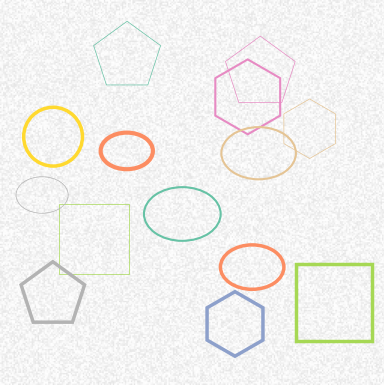[{"shape": "oval", "thickness": 1.5, "radius": 0.5, "center": [0.474, 0.444]}, {"shape": "pentagon", "thickness": 0.5, "radius": 0.46, "center": [0.33, 0.853]}, {"shape": "oval", "thickness": 3, "radius": 0.34, "center": [0.329, 0.608]}, {"shape": "oval", "thickness": 2.5, "radius": 0.41, "center": [0.655, 0.306]}, {"shape": "hexagon", "thickness": 2.5, "radius": 0.42, "center": [0.61, 0.159]}, {"shape": "hexagon", "thickness": 1.5, "radius": 0.49, "center": [0.643, 0.748]}, {"shape": "pentagon", "thickness": 0.5, "radius": 0.48, "center": [0.676, 0.811]}, {"shape": "square", "thickness": 2.5, "radius": 0.5, "center": [0.868, 0.214]}, {"shape": "square", "thickness": 0.5, "radius": 0.46, "center": [0.244, 0.379]}, {"shape": "circle", "thickness": 2.5, "radius": 0.38, "center": [0.138, 0.645]}, {"shape": "hexagon", "thickness": 0.5, "radius": 0.39, "center": [0.804, 0.666]}, {"shape": "oval", "thickness": 1.5, "radius": 0.48, "center": [0.672, 0.602]}, {"shape": "pentagon", "thickness": 2.5, "radius": 0.43, "center": [0.137, 0.233]}, {"shape": "oval", "thickness": 0.5, "radius": 0.34, "center": [0.109, 0.493]}]